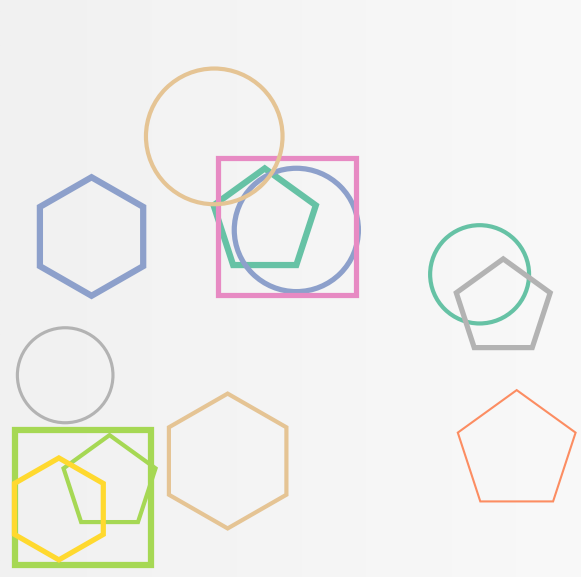[{"shape": "circle", "thickness": 2, "radius": 0.43, "center": [0.825, 0.524]}, {"shape": "pentagon", "thickness": 3, "radius": 0.46, "center": [0.455, 0.615]}, {"shape": "pentagon", "thickness": 1, "radius": 0.53, "center": [0.889, 0.217]}, {"shape": "hexagon", "thickness": 3, "radius": 0.51, "center": [0.158, 0.59]}, {"shape": "circle", "thickness": 2.5, "radius": 0.53, "center": [0.51, 0.601]}, {"shape": "square", "thickness": 2.5, "radius": 0.59, "center": [0.494, 0.607]}, {"shape": "square", "thickness": 3, "radius": 0.58, "center": [0.143, 0.138]}, {"shape": "pentagon", "thickness": 2, "radius": 0.42, "center": [0.188, 0.162]}, {"shape": "hexagon", "thickness": 2.5, "radius": 0.44, "center": [0.101, 0.118]}, {"shape": "circle", "thickness": 2, "radius": 0.59, "center": [0.369, 0.763]}, {"shape": "hexagon", "thickness": 2, "radius": 0.58, "center": [0.392, 0.201]}, {"shape": "pentagon", "thickness": 2.5, "radius": 0.42, "center": [0.866, 0.466]}, {"shape": "circle", "thickness": 1.5, "radius": 0.41, "center": [0.112, 0.349]}]